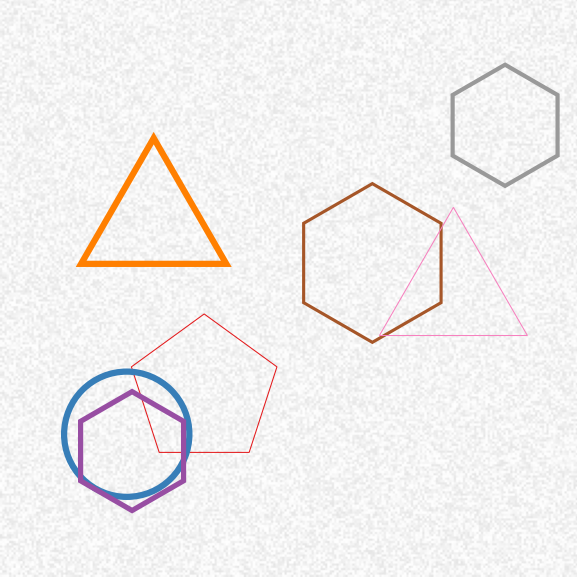[{"shape": "pentagon", "thickness": 0.5, "radius": 0.66, "center": [0.354, 0.323]}, {"shape": "circle", "thickness": 3, "radius": 0.54, "center": [0.219, 0.247]}, {"shape": "hexagon", "thickness": 2.5, "radius": 0.51, "center": [0.229, 0.218]}, {"shape": "triangle", "thickness": 3, "radius": 0.73, "center": [0.266, 0.615]}, {"shape": "hexagon", "thickness": 1.5, "radius": 0.69, "center": [0.645, 0.544]}, {"shape": "triangle", "thickness": 0.5, "radius": 0.74, "center": [0.785, 0.492]}, {"shape": "hexagon", "thickness": 2, "radius": 0.52, "center": [0.875, 0.782]}]